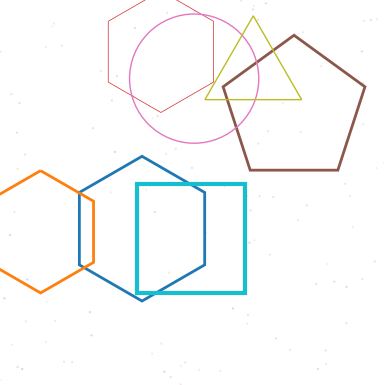[{"shape": "hexagon", "thickness": 2, "radius": 0.94, "center": [0.369, 0.406]}, {"shape": "hexagon", "thickness": 2, "radius": 0.79, "center": [0.105, 0.398]}, {"shape": "hexagon", "thickness": 0.5, "radius": 0.79, "center": [0.418, 0.866]}, {"shape": "pentagon", "thickness": 2, "radius": 0.97, "center": [0.764, 0.715]}, {"shape": "circle", "thickness": 1, "radius": 0.84, "center": [0.504, 0.796]}, {"shape": "triangle", "thickness": 1, "radius": 0.73, "center": [0.658, 0.814]}, {"shape": "square", "thickness": 3, "radius": 0.7, "center": [0.496, 0.381]}]